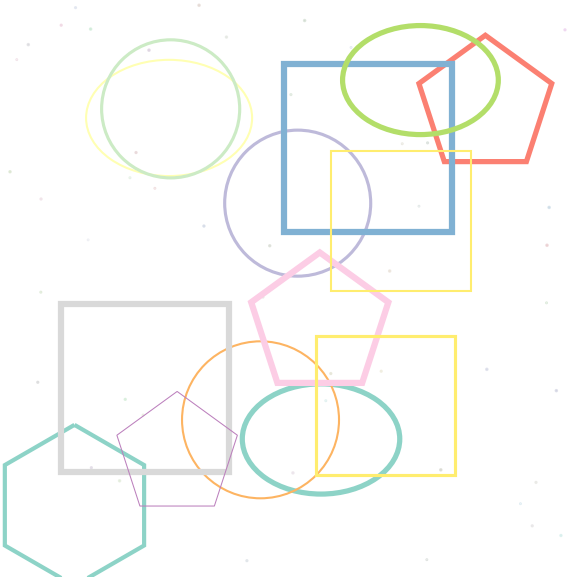[{"shape": "oval", "thickness": 2.5, "radius": 0.68, "center": [0.556, 0.239]}, {"shape": "hexagon", "thickness": 2, "radius": 0.7, "center": [0.129, 0.124]}, {"shape": "oval", "thickness": 1, "radius": 0.72, "center": [0.293, 0.795]}, {"shape": "circle", "thickness": 1.5, "radius": 0.63, "center": [0.515, 0.647]}, {"shape": "pentagon", "thickness": 2.5, "radius": 0.6, "center": [0.84, 0.817]}, {"shape": "square", "thickness": 3, "radius": 0.73, "center": [0.637, 0.743]}, {"shape": "circle", "thickness": 1, "radius": 0.68, "center": [0.451, 0.272]}, {"shape": "oval", "thickness": 2.5, "radius": 0.67, "center": [0.728, 0.86]}, {"shape": "pentagon", "thickness": 3, "radius": 0.62, "center": [0.554, 0.437]}, {"shape": "square", "thickness": 3, "radius": 0.73, "center": [0.251, 0.327]}, {"shape": "pentagon", "thickness": 0.5, "radius": 0.55, "center": [0.307, 0.212]}, {"shape": "circle", "thickness": 1.5, "radius": 0.6, "center": [0.296, 0.811]}, {"shape": "square", "thickness": 1, "radius": 0.61, "center": [0.694, 0.617]}, {"shape": "square", "thickness": 1.5, "radius": 0.6, "center": [0.667, 0.297]}]